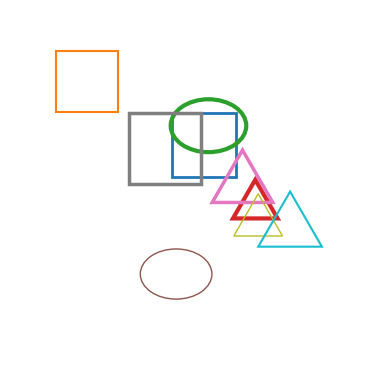[{"shape": "square", "thickness": 2, "radius": 0.41, "center": [0.53, 0.623]}, {"shape": "square", "thickness": 1.5, "radius": 0.4, "center": [0.226, 0.789]}, {"shape": "oval", "thickness": 3, "radius": 0.49, "center": [0.542, 0.673]}, {"shape": "triangle", "thickness": 3, "radius": 0.33, "center": [0.663, 0.466]}, {"shape": "oval", "thickness": 1, "radius": 0.47, "center": [0.457, 0.288]}, {"shape": "triangle", "thickness": 2.5, "radius": 0.45, "center": [0.63, 0.519]}, {"shape": "square", "thickness": 2.5, "radius": 0.47, "center": [0.429, 0.614]}, {"shape": "triangle", "thickness": 1, "radius": 0.37, "center": [0.671, 0.424]}, {"shape": "triangle", "thickness": 1.5, "radius": 0.48, "center": [0.753, 0.407]}]